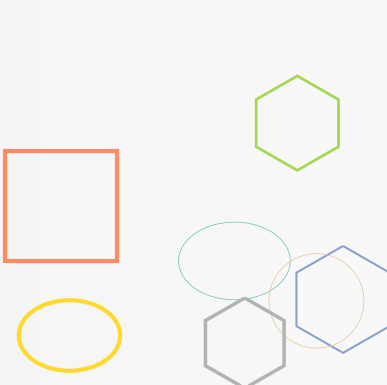[{"shape": "oval", "thickness": 0.5, "radius": 0.72, "center": [0.605, 0.322]}, {"shape": "square", "thickness": 3, "radius": 0.72, "center": [0.157, 0.465]}, {"shape": "hexagon", "thickness": 1.5, "radius": 0.69, "center": [0.885, 0.222]}, {"shape": "hexagon", "thickness": 2, "radius": 0.61, "center": [0.767, 0.68]}, {"shape": "oval", "thickness": 3, "radius": 0.65, "center": [0.179, 0.129]}, {"shape": "circle", "thickness": 0.5, "radius": 0.61, "center": [0.817, 0.219]}, {"shape": "hexagon", "thickness": 2.5, "radius": 0.59, "center": [0.632, 0.109]}]